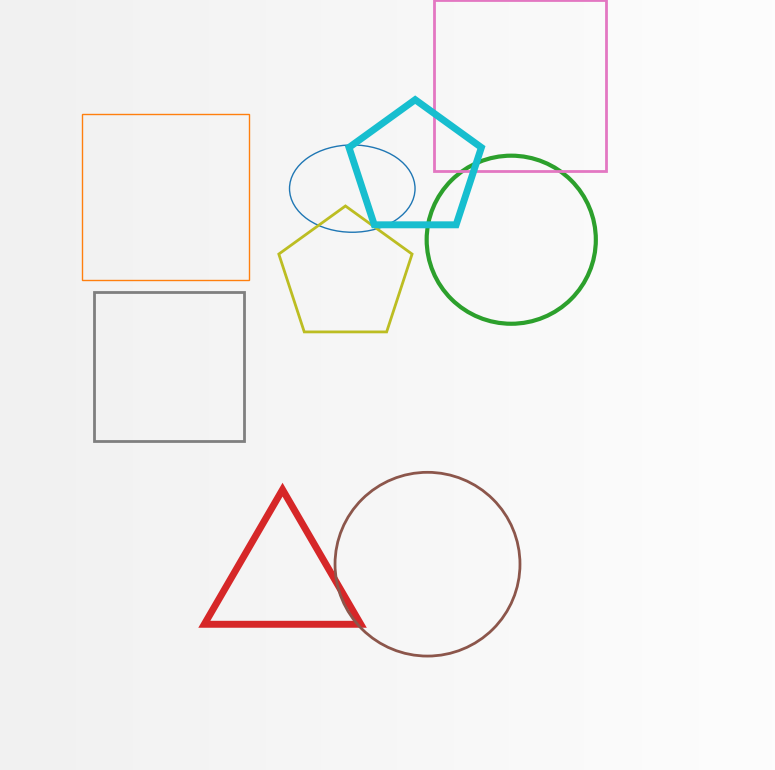[{"shape": "oval", "thickness": 0.5, "radius": 0.4, "center": [0.455, 0.755]}, {"shape": "square", "thickness": 0.5, "radius": 0.54, "center": [0.214, 0.744]}, {"shape": "circle", "thickness": 1.5, "radius": 0.55, "center": [0.66, 0.689]}, {"shape": "triangle", "thickness": 2.5, "radius": 0.58, "center": [0.365, 0.248]}, {"shape": "circle", "thickness": 1, "radius": 0.6, "center": [0.552, 0.267]}, {"shape": "square", "thickness": 1, "radius": 0.55, "center": [0.671, 0.889]}, {"shape": "square", "thickness": 1, "radius": 0.48, "center": [0.219, 0.524]}, {"shape": "pentagon", "thickness": 1, "radius": 0.45, "center": [0.446, 0.642]}, {"shape": "pentagon", "thickness": 2.5, "radius": 0.45, "center": [0.536, 0.781]}]